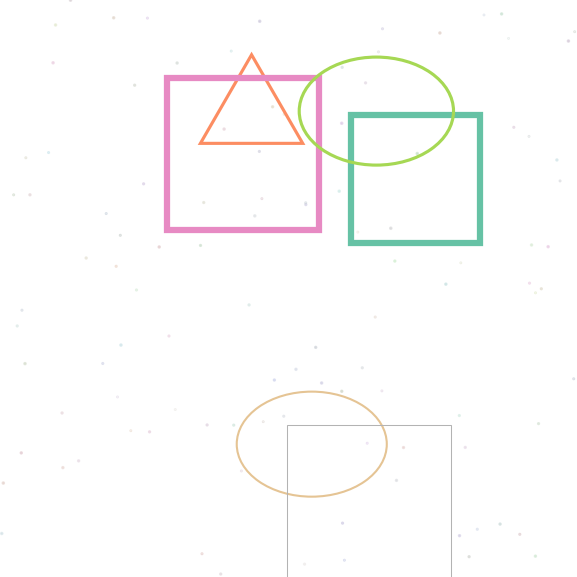[{"shape": "square", "thickness": 3, "radius": 0.56, "center": [0.719, 0.69]}, {"shape": "triangle", "thickness": 1.5, "radius": 0.51, "center": [0.436, 0.802]}, {"shape": "square", "thickness": 3, "radius": 0.66, "center": [0.42, 0.732]}, {"shape": "oval", "thickness": 1.5, "radius": 0.67, "center": [0.652, 0.807]}, {"shape": "oval", "thickness": 1, "radius": 0.65, "center": [0.54, 0.23]}, {"shape": "square", "thickness": 0.5, "radius": 0.71, "center": [0.639, 0.122]}]